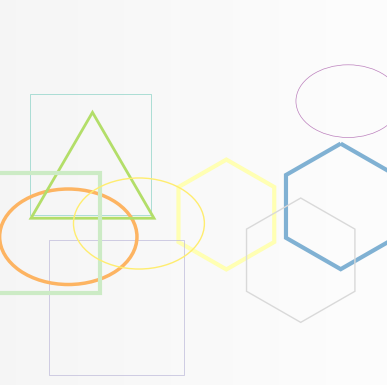[{"shape": "square", "thickness": 0.5, "radius": 0.78, "center": [0.234, 0.598]}, {"shape": "hexagon", "thickness": 3, "radius": 0.71, "center": [0.584, 0.443]}, {"shape": "square", "thickness": 0.5, "radius": 0.87, "center": [0.301, 0.202]}, {"shape": "hexagon", "thickness": 3, "radius": 0.82, "center": [0.879, 0.464]}, {"shape": "oval", "thickness": 2.5, "radius": 0.89, "center": [0.176, 0.385]}, {"shape": "triangle", "thickness": 2, "radius": 0.92, "center": [0.239, 0.525]}, {"shape": "hexagon", "thickness": 1, "radius": 0.81, "center": [0.776, 0.324]}, {"shape": "oval", "thickness": 0.5, "radius": 0.67, "center": [0.899, 0.737]}, {"shape": "square", "thickness": 3, "radius": 0.78, "center": [0.102, 0.395]}, {"shape": "oval", "thickness": 1, "radius": 0.84, "center": [0.359, 0.419]}]